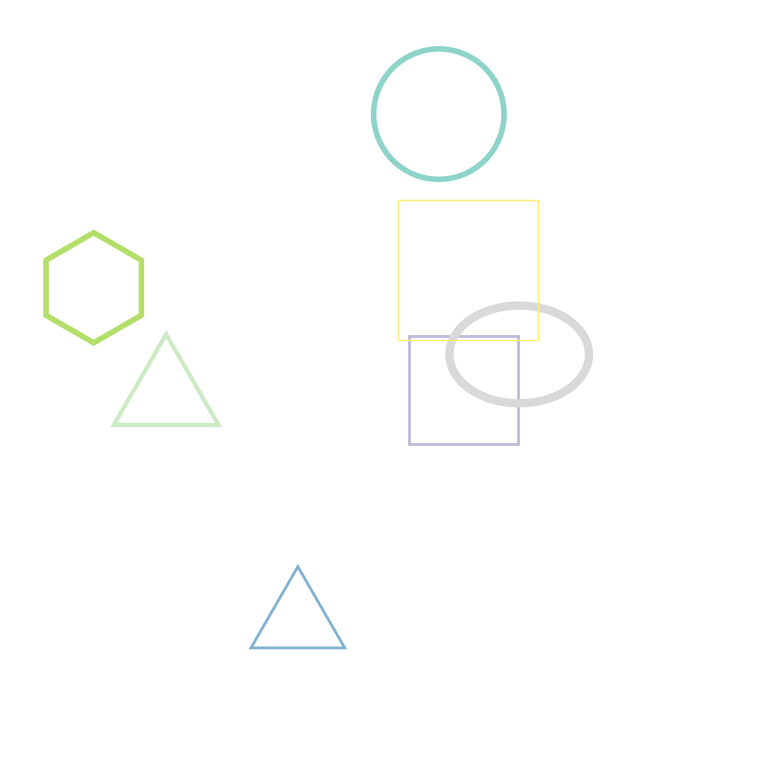[{"shape": "circle", "thickness": 2, "radius": 0.42, "center": [0.57, 0.852]}, {"shape": "square", "thickness": 1, "radius": 0.35, "center": [0.602, 0.494]}, {"shape": "triangle", "thickness": 1, "radius": 0.35, "center": [0.387, 0.194]}, {"shape": "hexagon", "thickness": 2, "radius": 0.36, "center": [0.122, 0.626]}, {"shape": "oval", "thickness": 3, "radius": 0.45, "center": [0.674, 0.54]}, {"shape": "triangle", "thickness": 1.5, "radius": 0.39, "center": [0.216, 0.487]}, {"shape": "square", "thickness": 0.5, "radius": 0.46, "center": [0.608, 0.65]}]